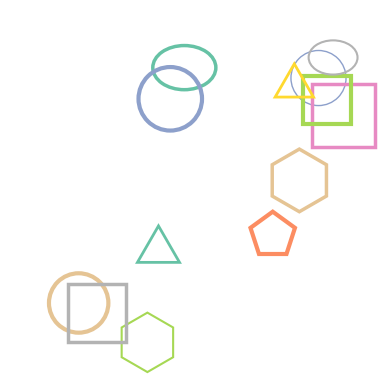[{"shape": "triangle", "thickness": 2, "radius": 0.32, "center": [0.412, 0.35]}, {"shape": "oval", "thickness": 2.5, "radius": 0.41, "center": [0.479, 0.824]}, {"shape": "pentagon", "thickness": 3, "radius": 0.3, "center": [0.708, 0.389]}, {"shape": "circle", "thickness": 3, "radius": 0.41, "center": [0.442, 0.743]}, {"shape": "circle", "thickness": 1, "radius": 0.36, "center": [0.827, 0.797]}, {"shape": "square", "thickness": 2.5, "radius": 0.41, "center": [0.893, 0.699]}, {"shape": "hexagon", "thickness": 1.5, "radius": 0.39, "center": [0.383, 0.111]}, {"shape": "square", "thickness": 3, "radius": 0.31, "center": [0.848, 0.739]}, {"shape": "triangle", "thickness": 2, "radius": 0.29, "center": [0.764, 0.777]}, {"shape": "circle", "thickness": 3, "radius": 0.39, "center": [0.204, 0.213]}, {"shape": "hexagon", "thickness": 2.5, "radius": 0.41, "center": [0.778, 0.531]}, {"shape": "oval", "thickness": 1.5, "radius": 0.32, "center": [0.865, 0.851]}, {"shape": "square", "thickness": 2.5, "radius": 0.38, "center": [0.253, 0.186]}]